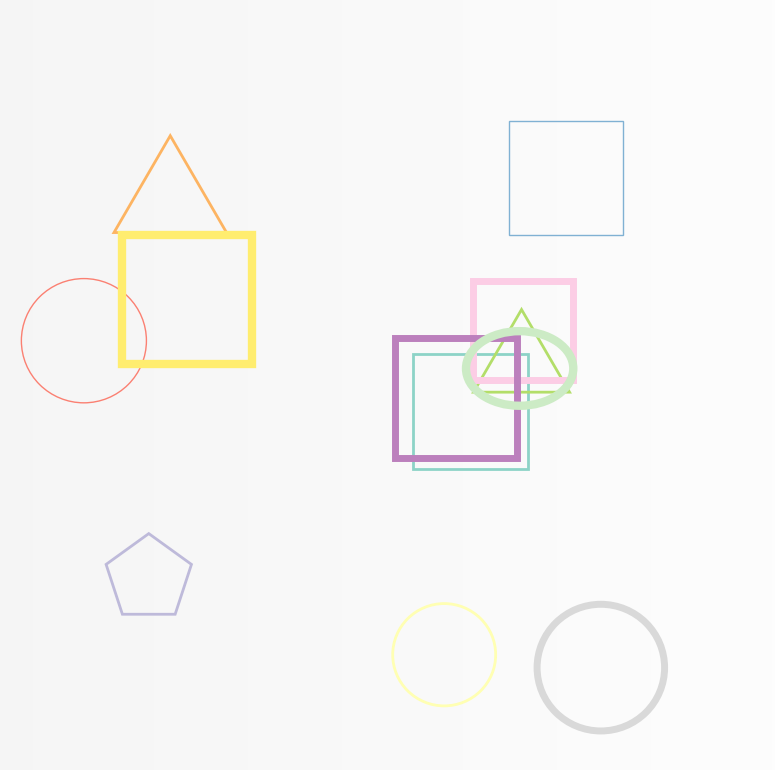[{"shape": "square", "thickness": 1, "radius": 0.37, "center": [0.607, 0.466]}, {"shape": "circle", "thickness": 1, "radius": 0.33, "center": [0.573, 0.15]}, {"shape": "pentagon", "thickness": 1, "radius": 0.29, "center": [0.192, 0.249]}, {"shape": "circle", "thickness": 0.5, "radius": 0.4, "center": [0.108, 0.558]}, {"shape": "square", "thickness": 0.5, "radius": 0.37, "center": [0.73, 0.769]}, {"shape": "triangle", "thickness": 1, "radius": 0.42, "center": [0.22, 0.74]}, {"shape": "triangle", "thickness": 1, "radius": 0.36, "center": [0.673, 0.526]}, {"shape": "square", "thickness": 2.5, "radius": 0.32, "center": [0.675, 0.571]}, {"shape": "circle", "thickness": 2.5, "radius": 0.41, "center": [0.775, 0.133]}, {"shape": "square", "thickness": 2.5, "radius": 0.39, "center": [0.588, 0.483]}, {"shape": "oval", "thickness": 3, "radius": 0.35, "center": [0.671, 0.521]}, {"shape": "square", "thickness": 3, "radius": 0.42, "center": [0.241, 0.611]}]